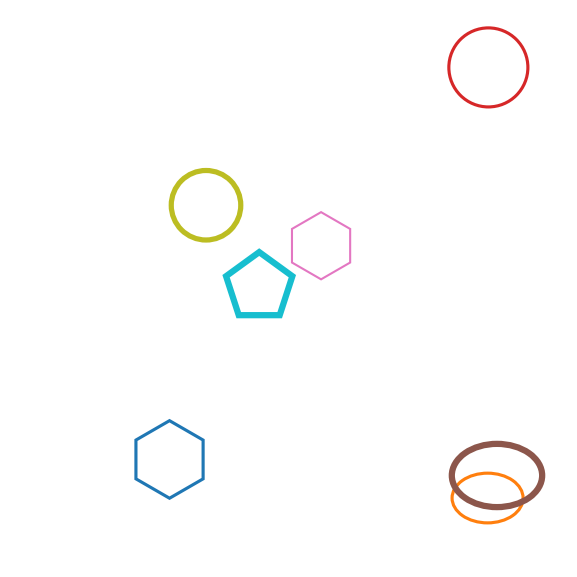[{"shape": "hexagon", "thickness": 1.5, "radius": 0.34, "center": [0.294, 0.204]}, {"shape": "oval", "thickness": 1.5, "radius": 0.31, "center": [0.844, 0.137]}, {"shape": "circle", "thickness": 1.5, "radius": 0.34, "center": [0.846, 0.882]}, {"shape": "oval", "thickness": 3, "radius": 0.39, "center": [0.861, 0.176]}, {"shape": "hexagon", "thickness": 1, "radius": 0.29, "center": [0.556, 0.574]}, {"shape": "circle", "thickness": 2.5, "radius": 0.3, "center": [0.357, 0.644]}, {"shape": "pentagon", "thickness": 3, "radius": 0.3, "center": [0.449, 0.502]}]